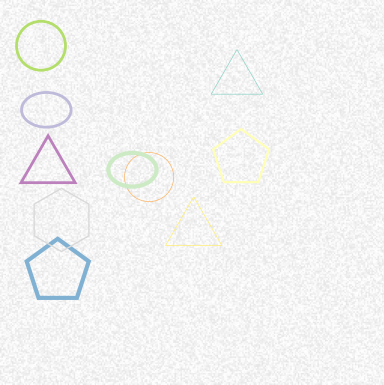[{"shape": "triangle", "thickness": 0.5, "radius": 0.39, "center": [0.615, 0.794]}, {"shape": "pentagon", "thickness": 1.5, "radius": 0.38, "center": [0.626, 0.589]}, {"shape": "oval", "thickness": 2, "radius": 0.32, "center": [0.12, 0.715]}, {"shape": "pentagon", "thickness": 3, "radius": 0.42, "center": [0.15, 0.295]}, {"shape": "circle", "thickness": 0.5, "radius": 0.32, "center": [0.387, 0.54]}, {"shape": "circle", "thickness": 2, "radius": 0.32, "center": [0.107, 0.881]}, {"shape": "hexagon", "thickness": 1, "radius": 0.41, "center": [0.16, 0.429]}, {"shape": "triangle", "thickness": 2, "radius": 0.41, "center": [0.125, 0.566]}, {"shape": "oval", "thickness": 3, "radius": 0.31, "center": [0.344, 0.559]}, {"shape": "triangle", "thickness": 0.5, "radius": 0.42, "center": [0.503, 0.404]}]